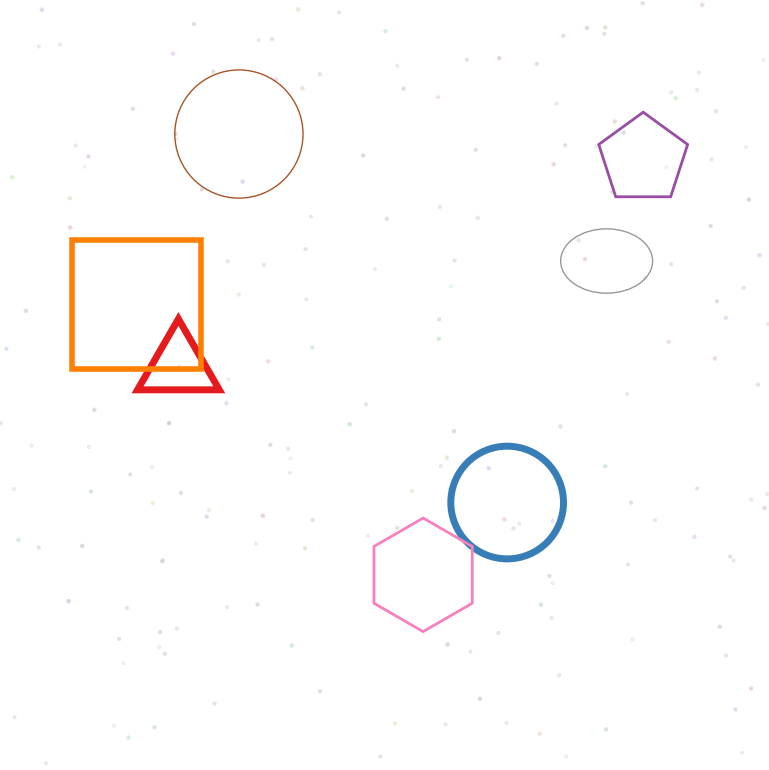[{"shape": "triangle", "thickness": 2.5, "radius": 0.31, "center": [0.232, 0.524]}, {"shape": "circle", "thickness": 2.5, "radius": 0.37, "center": [0.659, 0.347]}, {"shape": "pentagon", "thickness": 1, "radius": 0.3, "center": [0.835, 0.794]}, {"shape": "square", "thickness": 2, "radius": 0.42, "center": [0.177, 0.605]}, {"shape": "circle", "thickness": 0.5, "radius": 0.42, "center": [0.31, 0.826]}, {"shape": "hexagon", "thickness": 1, "radius": 0.37, "center": [0.55, 0.253]}, {"shape": "oval", "thickness": 0.5, "radius": 0.3, "center": [0.788, 0.661]}]